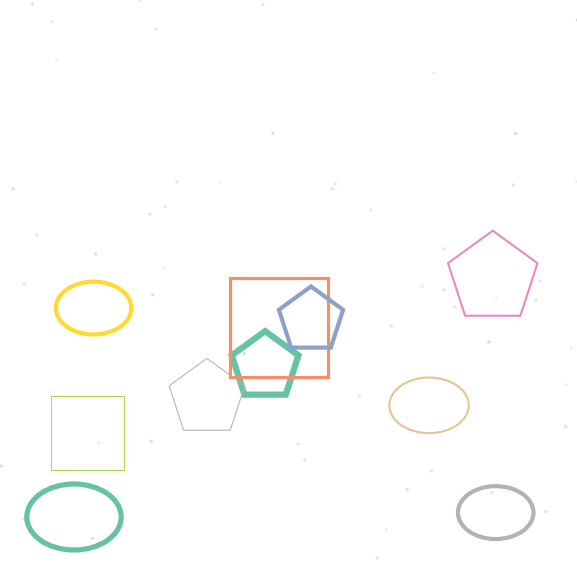[{"shape": "pentagon", "thickness": 3, "radius": 0.3, "center": [0.459, 0.365]}, {"shape": "oval", "thickness": 2.5, "radius": 0.41, "center": [0.128, 0.104]}, {"shape": "square", "thickness": 1.5, "radius": 0.43, "center": [0.483, 0.432]}, {"shape": "pentagon", "thickness": 2, "radius": 0.29, "center": [0.538, 0.445]}, {"shape": "pentagon", "thickness": 1, "radius": 0.41, "center": [0.853, 0.518]}, {"shape": "square", "thickness": 0.5, "radius": 0.32, "center": [0.151, 0.25]}, {"shape": "oval", "thickness": 2, "radius": 0.33, "center": [0.162, 0.466]}, {"shape": "oval", "thickness": 1, "radius": 0.34, "center": [0.743, 0.297]}, {"shape": "pentagon", "thickness": 0.5, "radius": 0.34, "center": [0.358, 0.31]}, {"shape": "oval", "thickness": 2, "radius": 0.33, "center": [0.858, 0.112]}]